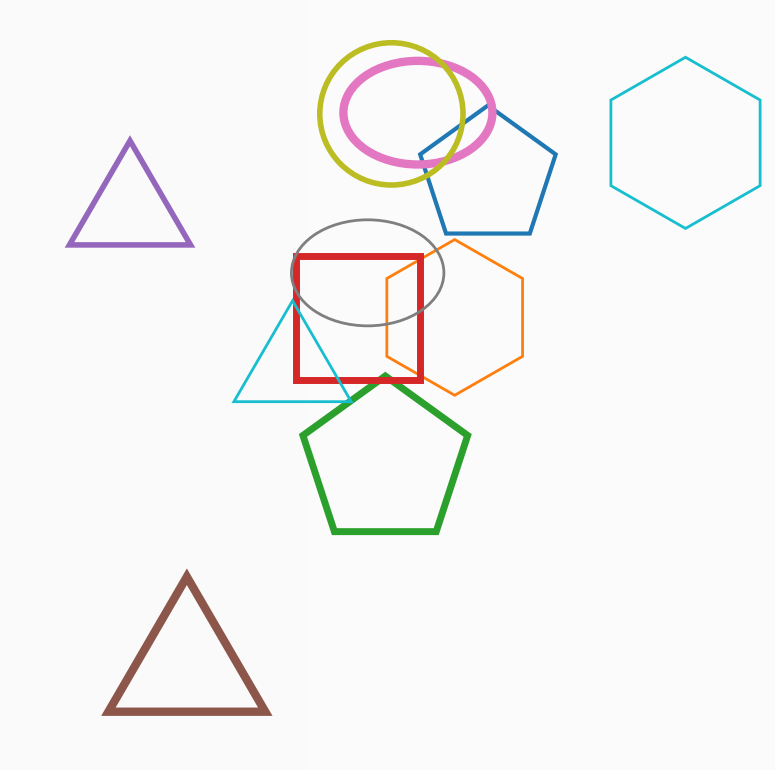[{"shape": "pentagon", "thickness": 1.5, "radius": 0.46, "center": [0.63, 0.771]}, {"shape": "hexagon", "thickness": 1, "radius": 0.51, "center": [0.587, 0.588]}, {"shape": "pentagon", "thickness": 2.5, "radius": 0.56, "center": [0.497, 0.4]}, {"shape": "square", "thickness": 2.5, "radius": 0.4, "center": [0.462, 0.587]}, {"shape": "triangle", "thickness": 2, "radius": 0.45, "center": [0.168, 0.727]}, {"shape": "triangle", "thickness": 3, "radius": 0.58, "center": [0.241, 0.134]}, {"shape": "oval", "thickness": 3, "radius": 0.48, "center": [0.539, 0.854]}, {"shape": "oval", "thickness": 1, "radius": 0.49, "center": [0.474, 0.646]}, {"shape": "circle", "thickness": 2, "radius": 0.46, "center": [0.505, 0.852]}, {"shape": "hexagon", "thickness": 1, "radius": 0.56, "center": [0.885, 0.814]}, {"shape": "triangle", "thickness": 1, "radius": 0.44, "center": [0.377, 0.522]}]